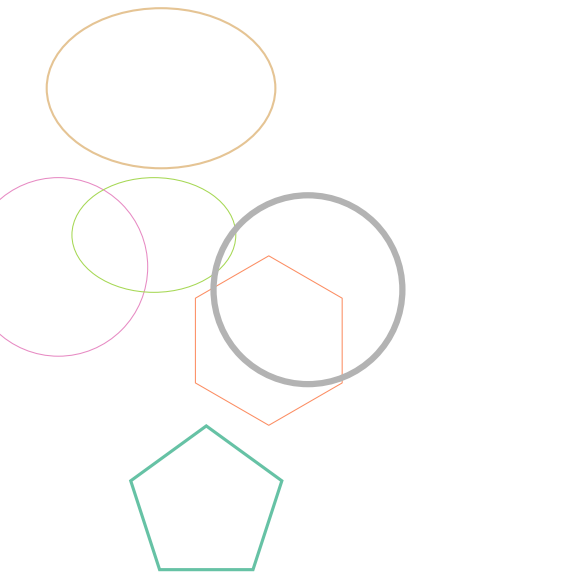[{"shape": "pentagon", "thickness": 1.5, "radius": 0.69, "center": [0.357, 0.124]}, {"shape": "hexagon", "thickness": 0.5, "radius": 0.73, "center": [0.465, 0.409]}, {"shape": "circle", "thickness": 0.5, "radius": 0.77, "center": [0.101, 0.537]}, {"shape": "oval", "thickness": 0.5, "radius": 0.71, "center": [0.266, 0.592]}, {"shape": "oval", "thickness": 1, "radius": 0.99, "center": [0.279, 0.846]}, {"shape": "circle", "thickness": 3, "radius": 0.82, "center": [0.533, 0.497]}]